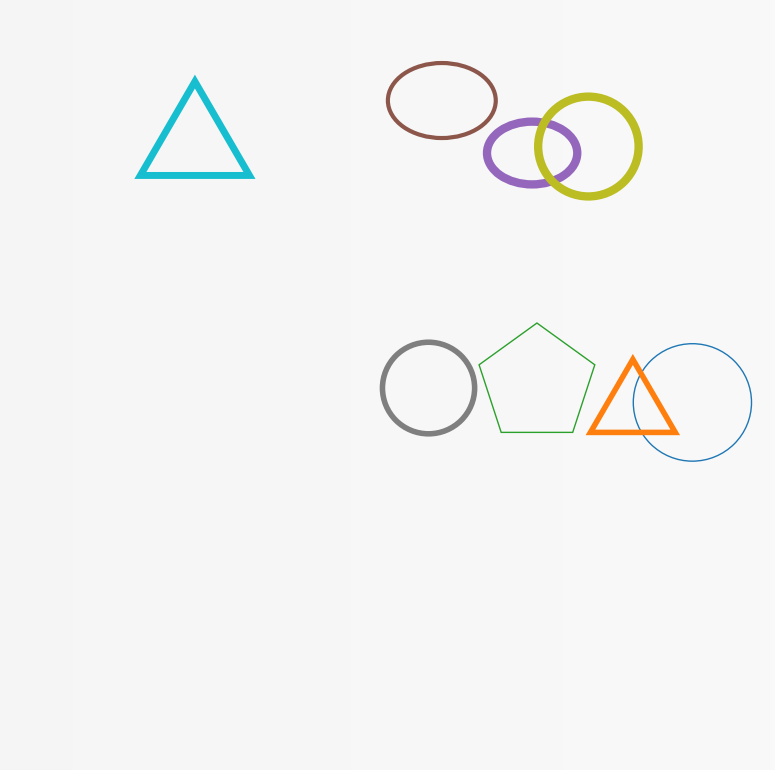[{"shape": "circle", "thickness": 0.5, "radius": 0.38, "center": [0.893, 0.477]}, {"shape": "triangle", "thickness": 2, "radius": 0.32, "center": [0.817, 0.47]}, {"shape": "pentagon", "thickness": 0.5, "radius": 0.39, "center": [0.693, 0.502]}, {"shape": "oval", "thickness": 3, "radius": 0.29, "center": [0.687, 0.801]}, {"shape": "oval", "thickness": 1.5, "radius": 0.35, "center": [0.57, 0.869]}, {"shape": "circle", "thickness": 2, "radius": 0.3, "center": [0.553, 0.496]}, {"shape": "circle", "thickness": 3, "radius": 0.32, "center": [0.759, 0.81]}, {"shape": "triangle", "thickness": 2.5, "radius": 0.41, "center": [0.251, 0.813]}]